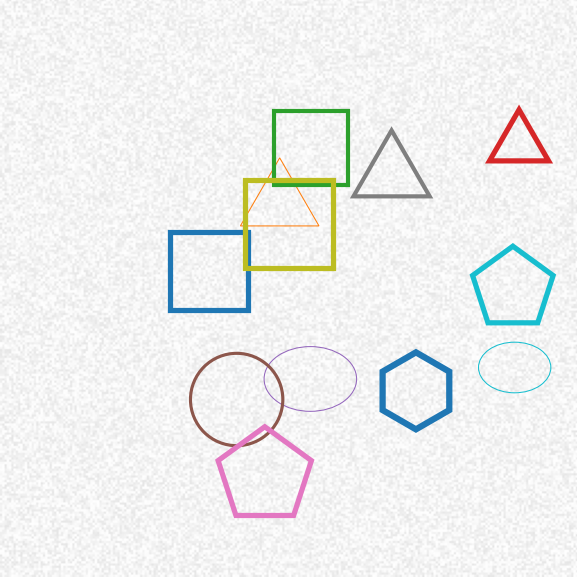[{"shape": "square", "thickness": 2.5, "radius": 0.34, "center": [0.362, 0.53]}, {"shape": "hexagon", "thickness": 3, "radius": 0.33, "center": [0.72, 0.322]}, {"shape": "triangle", "thickness": 0.5, "radius": 0.39, "center": [0.484, 0.647]}, {"shape": "square", "thickness": 2, "radius": 0.32, "center": [0.539, 0.743]}, {"shape": "triangle", "thickness": 2.5, "radius": 0.3, "center": [0.899, 0.75]}, {"shape": "oval", "thickness": 0.5, "radius": 0.4, "center": [0.537, 0.343]}, {"shape": "circle", "thickness": 1.5, "radius": 0.4, "center": [0.41, 0.307]}, {"shape": "pentagon", "thickness": 2.5, "radius": 0.42, "center": [0.458, 0.175]}, {"shape": "triangle", "thickness": 2, "radius": 0.38, "center": [0.678, 0.697]}, {"shape": "square", "thickness": 2.5, "radius": 0.38, "center": [0.5, 0.612]}, {"shape": "oval", "thickness": 0.5, "radius": 0.31, "center": [0.891, 0.363]}, {"shape": "pentagon", "thickness": 2.5, "radius": 0.37, "center": [0.888, 0.499]}]